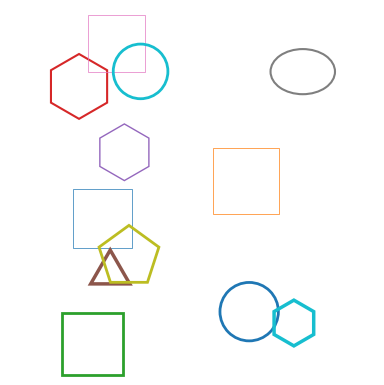[{"shape": "circle", "thickness": 2, "radius": 0.38, "center": [0.647, 0.19]}, {"shape": "square", "thickness": 0.5, "radius": 0.38, "center": [0.266, 0.433]}, {"shape": "square", "thickness": 0.5, "radius": 0.43, "center": [0.639, 0.53]}, {"shape": "square", "thickness": 2, "radius": 0.4, "center": [0.24, 0.107]}, {"shape": "hexagon", "thickness": 1.5, "radius": 0.42, "center": [0.205, 0.776]}, {"shape": "hexagon", "thickness": 1, "radius": 0.37, "center": [0.323, 0.604]}, {"shape": "triangle", "thickness": 2.5, "radius": 0.29, "center": [0.286, 0.292]}, {"shape": "square", "thickness": 0.5, "radius": 0.37, "center": [0.303, 0.887]}, {"shape": "oval", "thickness": 1.5, "radius": 0.42, "center": [0.786, 0.814]}, {"shape": "pentagon", "thickness": 2, "radius": 0.41, "center": [0.335, 0.333]}, {"shape": "hexagon", "thickness": 2.5, "radius": 0.3, "center": [0.763, 0.161]}, {"shape": "circle", "thickness": 2, "radius": 0.35, "center": [0.365, 0.815]}]